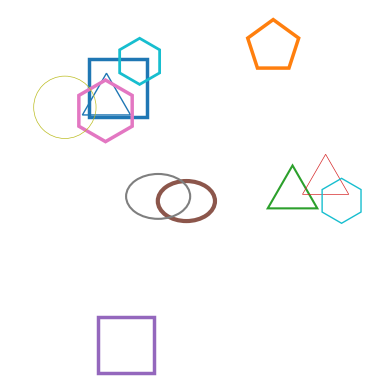[{"shape": "square", "thickness": 2.5, "radius": 0.38, "center": [0.306, 0.771]}, {"shape": "triangle", "thickness": 1, "radius": 0.36, "center": [0.277, 0.738]}, {"shape": "pentagon", "thickness": 2.5, "radius": 0.35, "center": [0.71, 0.879]}, {"shape": "triangle", "thickness": 1.5, "radius": 0.37, "center": [0.76, 0.496]}, {"shape": "triangle", "thickness": 0.5, "radius": 0.35, "center": [0.846, 0.53]}, {"shape": "square", "thickness": 2.5, "radius": 0.36, "center": [0.328, 0.105]}, {"shape": "oval", "thickness": 3, "radius": 0.37, "center": [0.484, 0.478]}, {"shape": "hexagon", "thickness": 2.5, "radius": 0.4, "center": [0.274, 0.712]}, {"shape": "oval", "thickness": 1.5, "radius": 0.42, "center": [0.411, 0.49]}, {"shape": "circle", "thickness": 0.5, "radius": 0.4, "center": [0.168, 0.721]}, {"shape": "hexagon", "thickness": 1, "radius": 0.29, "center": [0.887, 0.478]}, {"shape": "hexagon", "thickness": 2, "radius": 0.3, "center": [0.363, 0.841]}]